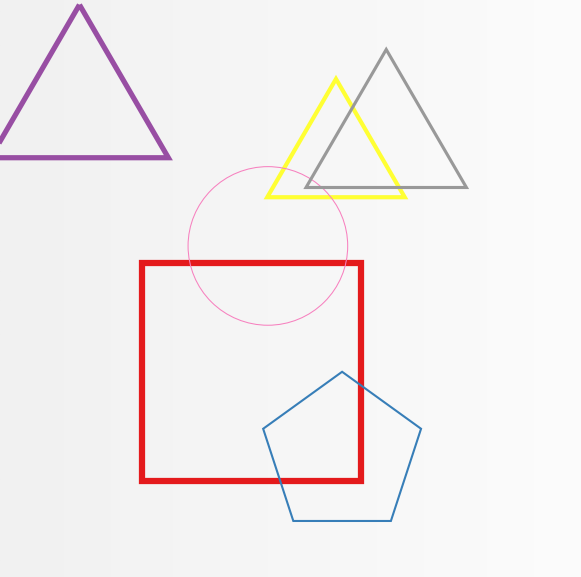[{"shape": "square", "thickness": 3, "radius": 0.94, "center": [0.433, 0.355]}, {"shape": "pentagon", "thickness": 1, "radius": 0.71, "center": [0.589, 0.213]}, {"shape": "triangle", "thickness": 2.5, "radius": 0.88, "center": [0.137, 0.814]}, {"shape": "triangle", "thickness": 2, "radius": 0.68, "center": [0.578, 0.726]}, {"shape": "circle", "thickness": 0.5, "radius": 0.69, "center": [0.461, 0.573]}, {"shape": "triangle", "thickness": 1.5, "radius": 0.8, "center": [0.664, 0.754]}]